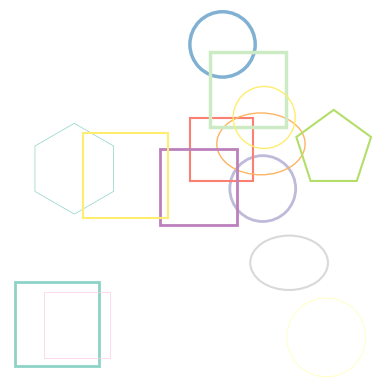[{"shape": "hexagon", "thickness": 0.5, "radius": 0.59, "center": [0.193, 0.562]}, {"shape": "square", "thickness": 2, "radius": 0.55, "center": [0.148, 0.158]}, {"shape": "circle", "thickness": 0.5, "radius": 0.51, "center": [0.848, 0.124]}, {"shape": "circle", "thickness": 2, "radius": 0.43, "center": [0.682, 0.51]}, {"shape": "square", "thickness": 1.5, "radius": 0.41, "center": [0.575, 0.613]}, {"shape": "circle", "thickness": 2.5, "radius": 0.42, "center": [0.578, 0.885]}, {"shape": "oval", "thickness": 1, "radius": 0.57, "center": [0.678, 0.626]}, {"shape": "pentagon", "thickness": 1.5, "radius": 0.51, "center": [0.867, 0.613]}, {"shape": "square", "thickness": 0.5, "radius": 0.43, "center": [0.2, 0.156]}, {"shape": "oval", "thickness": 1.5, "radius": 0.5, "center": [0.751, 0.317]}, {"shape": "square", "thickness": 2, "radius": 0.5, "center": [0.515, 0.514]}, {"shape": "square", "thickness": 2.5, "radius": 0.49, "center": [0.643, 0.768]}, {"shape": "square", "thickness": 1.5, "radius": 0.55, "center": [0.327, 0.545]}, {"shape": "circle", "thickness": 1, "radius": 0.4, "center": [0.686, 0.695]}]